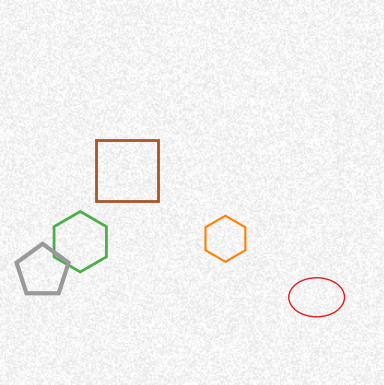[{"shape": "oval", "thickness": 1, "radius": 0.36, "center": [0.822, 0.228]}, {"shape": "hexagon", "thickness": 2, "radius": 0.39, "center": [0.208, 0.372]}, {"shape": "hexagon", "thickness": 1.5, "radius": 0.3, "center": [0.585, 0.38]}, {"shape": "square", "thickness": 2, "radius": 0.4, "center": [0.33, 0.557]}, {"shape": "pentagon", "thickness": 3, "radius": 0.36, "center": [0.111, 0.296]}]